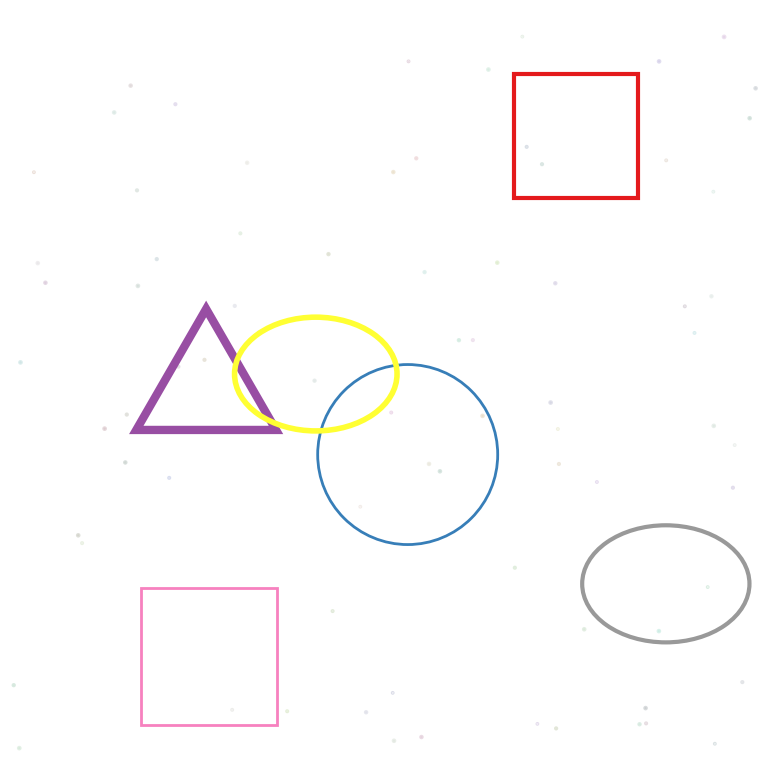[{"shape": "square", "thickness": 1.5, "radius": 0.4, "center": [0.748, 0.823]}, {"shape": "circle", "thickness": 1, "radius": 0.58, "center": [0.529, 0.41]}, {"shape": "triangle", "thickness": 3, "radius": 0.52, "center": [0.268, 0.494]}, {"shape": "oval", "thickness": 2, "radius": 0.53, "center": [0.41, 0.514]}, {"shape": "square", "thickness": 1, "radius": 0.44, "center": [0.271, 0.147]}, {"shape": "oval", "thickness": 1.5, "radius": 0.54, "center": [0.865, 0.242]}]